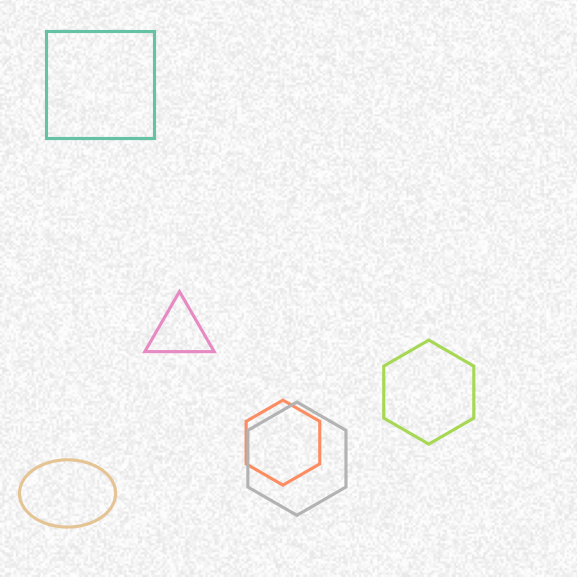[{"shape": "square", "thickness": 1.5, "radius": 0.46, "center": [0.173, 0.852]}, {"shape": "hexagon", "thickness": 1.5, "radius": 0.37, "center": [0.49, 0.233]}, {"shape": "triangle", "thickness": 1.5, "radius": 0.35, "center": [0.311, 0.425]}, {"shape": "hexagon", "thickness": 1.5, "radius": 0.45, "center": [0.742, 0.32]}, {"shape": "oval", "thickness": 1.5, "radius": 0.42, "center": [0.117, 0.145]}, {"shape": "hexagon", "thickness": 1.5, "radius": 0.49, "center": [0.514, 0.205]}]